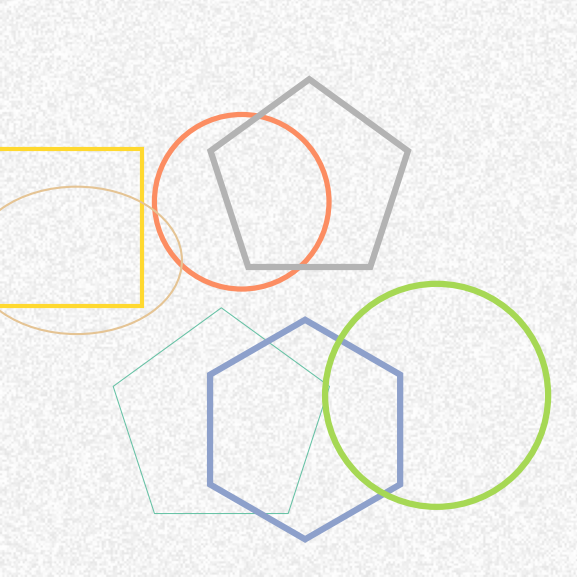[{"shape": "pentagon", "thickness": 0.5, "radius": 0.98, "center": [0.383, 0.269]}, {"shape": "circle", "thickness": 2.5, "radius": 0.76, "center": [0.419, 0.65]}, {"shape": "hexagon", "thickness": 3, "radius": 0.95, "center": [0.528, 0.255]}, {"shape": "circle", "thickness": 3, "radius": 0.97, "center": [0.756, 0.315]}, {"shape": "square", "thickness": 2, "radius": 0.68, "center": [0.111, 0.605]}, {"shape": "oval", "thickness": 1, "radius": 0.91, "center": [0.133, 0.548]}, {"shape": "pentagon", "thickness": 3, "radius": 0.9, "center": [0.536, 0.682]}]